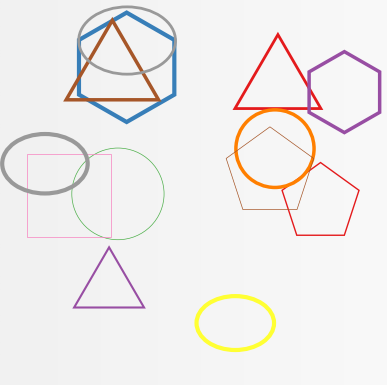[{"shape": "triangle", "thickness": 2, "radius": 0.64, "center": [0.717, 0.782]}, {"shape": "pentagon", "thickness": 1, "radius": 0.52, "center": [0.827, 0.473]}, {"shape": "hexagon", "thickness": 3, "radius": 0.71, "center": [0.327, 0.825]}, {"shape": "circle", "thickness": 0.5, "radius": 0.6, "center": [0.304, 0.496]}, {"shape": "hexagon", "thickness": 2.5, "radius": 0.53, "center": [0.889, 0.761]}, {"shape": "triangle", "thickness": 1.5, "radius": 0.52, "center": [0.281, 0.253]}, {"shape": "circle", "thickness": 2.5, "radius": 0.5, "center": [0.71, 0.614]}, {"shape": "oval", "thickness": 3, "radius": 0.5, "center": [0.607, 0.161]}, {"shape": "triangle", "thickness": 2.5, "radius": 0.69, "center": [0.29, 0.81]}, {"shape": "pentagon", "thickness": 0.5, "radius": 0.59, "center": [0.697, 0.552]}, {"shape": "square", "thickness": 0.5, "radius": 0.54, "center": [0.178, 0.491]}, {"shape": "oval", "thickness": 2, "radius": 0.62, "center": [0.328, 0.895]}, {"shape": "oval", "thickness": 3, "radius": 0.55, "center": [0.116, 0.575]}]